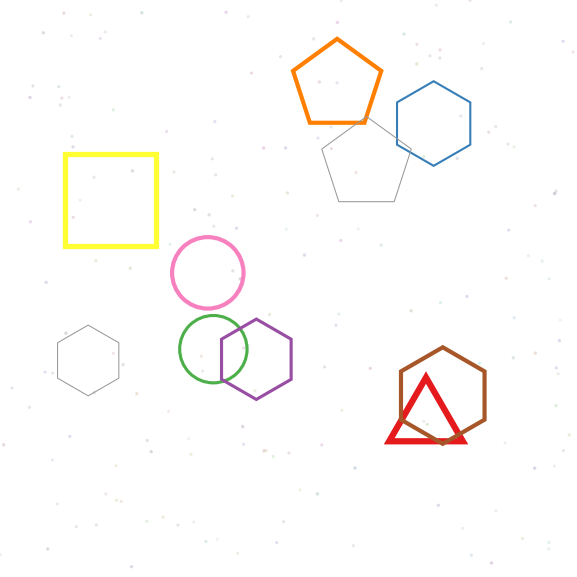[{"shape": "triangle", "thickness": 3, "radius": 0.37, "center": [0.738, 0.272]}, {"shape": "hexagon", "thickness": 1, "radius": 0.37, "center": [0.751, 0.785]}, {"shape": "circle", "thickness": 1.5, "radius": 0.29, "center": [0.369, 0.394]}, {"shape": "hexagon", "thickness": 1.5, "radius": 0.35, "center": [0.444, 0.377]}, {"shape": "pentagon", "thickness": 2, "radius": 0.4, "center": [0.584, 0.852]}, {"shape": "square", "thickness": 2.5, "radius": 0.39, "center": [0.191, 0.653]}, {"shape": "hexagon", "thickness": 2, "radius": 0.42, "center": [0.767, 0.314]}, {"shape": "circle", "thickness": 2, "radius": 0.31, "center": [0.36, 0.527]}, {"shape": "pentagon", "thickness": 0.5, "radius": 0.41, "center": [0.635, 0.716]}, {"shape": "hexagon", "thickness": 0.5, "radius": 0.31, "center": [0.153, 0.375]}]